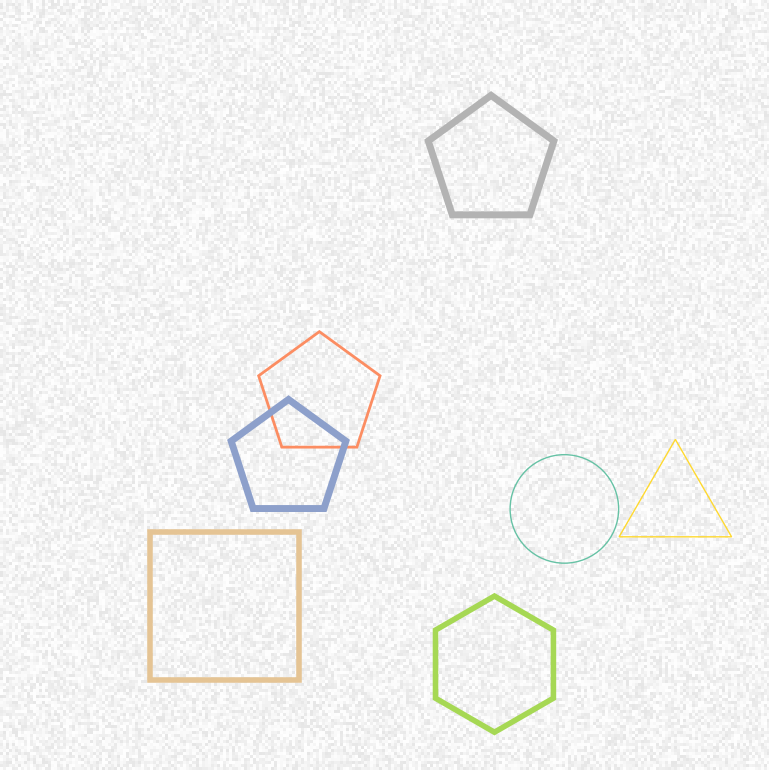[{"shape": "circle", "thickness": 0.5, "radius": 0.35, "center": [0.733, 0.339]}, {"shape": "pentagon", "thickness": 1, "radius": 0.41, "center": [0.415, 0.486]}, {"shape": "pentagon", "thickness": 2.5, "radius": 0.39, "center": [0.375, 0.403]}, {"shape": "hexagon", "thickness": 2, "radius": 0.44, "center": [0.642, 0.137]}, {"shape": "triangle", "thickness": 0.5, "radius": 0.42, "center": [0.877, 0.345]}, {"shape": "square", "thickness": 2, "radius": 0.48, "center": [0.292, 0.213]}, {"shape": "pentagon", "thickness": 2.5, "radius": 0.43, "center": [0.638, 0.79]}]